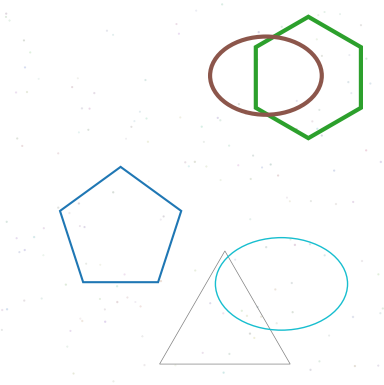[{"shape": "pentagon", "thickness": 1.5, "radius": 0.83, "center": [0.313, 0.401]}, {"shape": "hexagon", "thickness": 3, "radius": 0.79, "center": [0.801, 0.799]}, {"shape": "oval", "thickness": 3, "radius": 0.73, "center": [0.691, 0.804]}, {"shape": "triangle", "thickness": 0.5, "radius": 0.98, "center": [0.584, 0.152]}, {"shape": "oval", "thickness": 1, "radius": 0.86, "center": [0.731, 0.263]}]